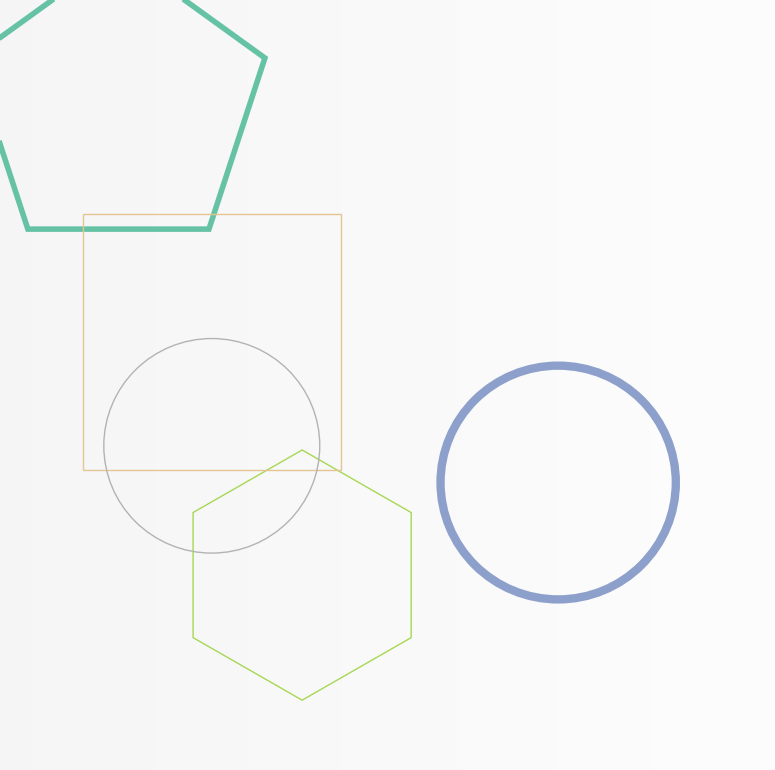[{"shape": "pentagon", "thickness": 2, "radius": 0.99, "center": [0.153, 0.863]}, {"shape": "circle", "thickness": 3, "radius": 0.76, "center": [0.72, 0.373]}, {"shape": "hexagon", "thickness": 0.5, "radius": 0.81, "center": [0.39, 0.253]}, {"shape": "square", "thickness": 0.5, "radius": 0.83, "center": [0.274, 0.556]}, {"shape": "circle", "thickness": 0.5, "radius": 0.7, "center": [0.273, 0.421]}]